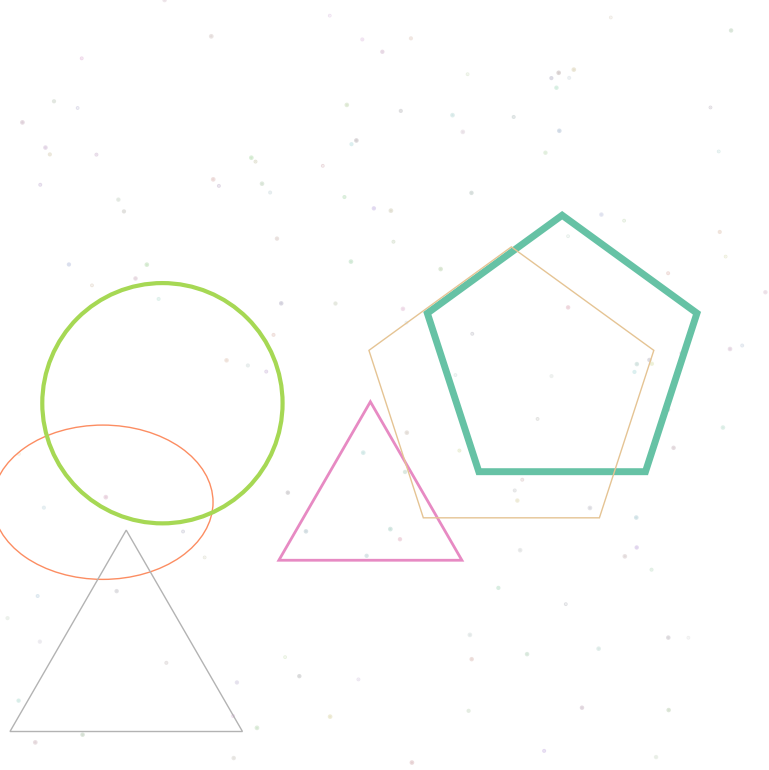[{"shape": "pentagon", "thickness": 2.5, "radius": 0.92, "center": [0.73, 0.536]}, {"shape": "oval", "thickness": 0.5, "radius": 0.72, "center": [0.134, 0.348]}, {"shape": "triangle", "thickness": 1, "radius": 0.69, "center": [0.481, 0.341]}, {"shape": "circle", "thickness": 1.5, "radius": 0.78, "center": [0.211, 0.476]}, {"shape": "pentagon", "thickness": 0.5, "radius": 0.97, "center": [0.664, 0.485]}, {"shape": "triangle", "thickness": 0.5, "radius": 0.87, "center": [0.164, 0.137]}]